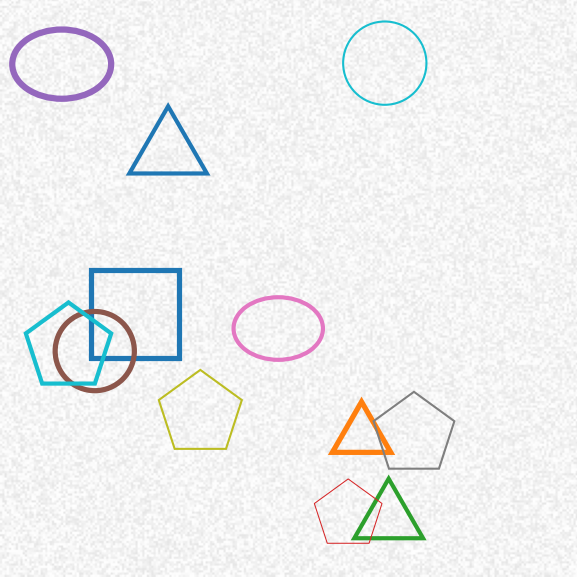[{"shape": "triangle", "thickness": 2, "radius": 0.39, "center": [0.291, 0.738]}, {"shape": "square", "thickness": 2.5, "radius": 0.38, "center": [0.234, 0.456]}, {"shape": "triangle", "thickness": 2.5, "radius": 0.29, "center": [0.626, 0.245]}, {"shape": "triangle", "thickness": 2, "radius": 0.34, "center": [0.673, 0.101]}, {"shape": "pentagon", "thickness": 0.5, "radius": 0.31, "center": [0.603, 0.108]}, {"shape": "oval", "thickness": 3, "radius": 0.43, "center": [0.107, 0.888]}, {"shape": "circle", "thickness": 2.5, "radius": 0.34, "center": [0.164, 0.391]}, {"shape": "oval", "thickness": 2, "radius": 0.39, "center": [0.482, 0.43]}, {"shape": "pentagon", "thickness": 1, "radius": 0.37, "center": [0.717, 0.247]}, {"shape": "pentagon", "thickness": 1, "radius": 0.38, "center": [0.347, 0.283]}, {"shape": "circle", "thickness": 1, "radius": 0.36, "center": [0.666, 0.89]}, {"shape": "pentagon", "thickness": 2, "radius": 0.39, "center": [0.119, 0.398]}]